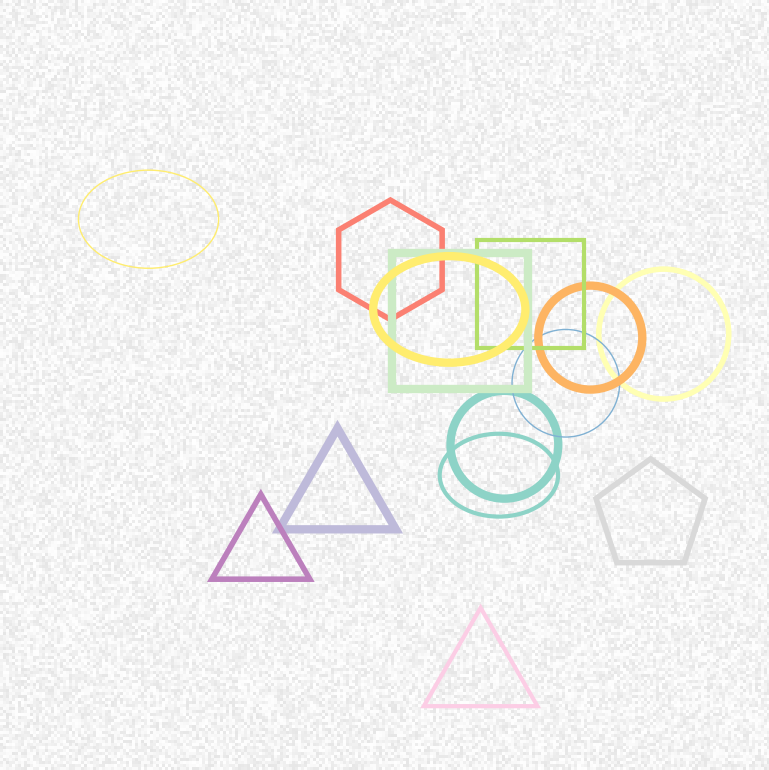[{"shape": "circle", "thickness": 3, "radius": 0.35, "center": [0.655, 0.422]}, {"shape": "oval", "thickness": 1.5, "radius": 0.38, "center": [0.648, 0.383]}, {"shape": "circle", "thickness": 2, "radius": 0.42, "center": [0.862, 0.566]}, {"shape": "triangle", "thickness": 3, "radius": 0.44, "center": [0.438, 0.356]}, {"shape": "hexagon", "thickness": 2, "radius": 0.39, "center": [0.507, 0.663]}, {"shape": "circle", "thickness": 0.5, "radius": 0.35, "center": [0.735, 0.502]}, {"shape": "circle", "thickness": 3, "radius": 0.34, "center": [0.767, 0.562]}, {"shape": "square", "thickness": 1.5, "radius": 0.35, "center": [0.689, 0.618]}, {"shape": "triangle", "thickness": 1.5, "radius": 0.43, "center": [0.624, 0.126]}, {"shape": "pentagon", "thickness": 2, "radius": 0.37, "center": [0.845, 0.33]}, {"shape": "triangle", "thickness": 2, "radius": 0.37, "center": [0.339, 0.285]}, {"shape": "square", "thickness": 3, "radius": 0.44, "center": [0.598, 0.583]}, {"shape": "oval", "thickness": 0.5, "radius": 0.46, "center": [0.193, 0.715]}, {"shape": "oval", "thickness": 3, "radius": 0.49, "center": [0.584, 0.598]}]